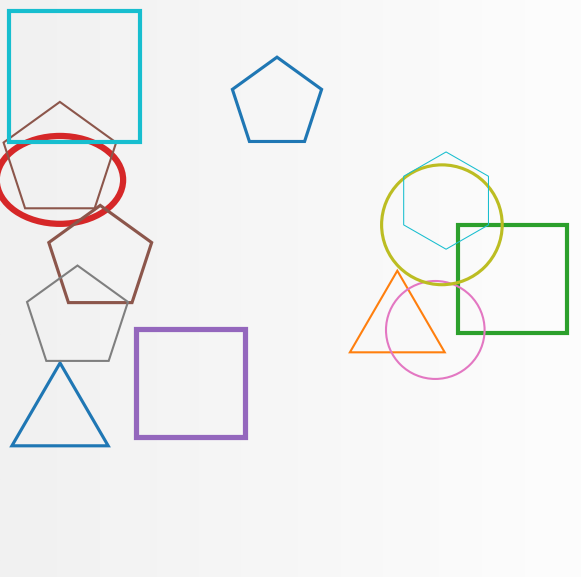[{"shape": "triangle", "thickness": 1.5, "radius": 0.48, "center": [0.103, 0.275]}, {"shape": "pentagon", "thickness": 1.5, "radius": 0.4, "center": [0.477, 0.819]}, {"shape": "triangle", "thickness": 1, "radius": 0.47, "center": [0.684, 0.436]}, {"shape": "square", "thickness": 2, "radius": 0.47, "center": [0.881, 0.516]}, {"shape": "oval", "thickness": 3, "radius": 0.54, "center": [0.103, 0.688]}, {"shape": "square", "thickness": 2.5, "radius": 0.47, "center": [0.328, 0.335]}, {"shape": "pentagon", "thickness": 1, "radius": 0.51, "center": [0.103, 0.721]}, {"shape": "pentagon", "thickness": 1.5, "radius": 0.47, "center": [0.172, 0.55]}, {"shape": "circle", "thickness": 1, "radius": 0.42, "center": [0.749, 0.428]}, {"shape": "pentagon", "thickness": 1, "radius": 0.46, "center": [0.133, 0.448]}, {"shape": "circle", "thickness": 1.5, "radius": 0.52, "center": [0.76, 0.61]}, {"shape": "hexagon", "thickness": 0.5, "radius": 0.42, "center": [0.767, 0.652]}, {"shape": "square", "thickness": 2, "radius": 0.56, "center": [0.128, 0.867]}]